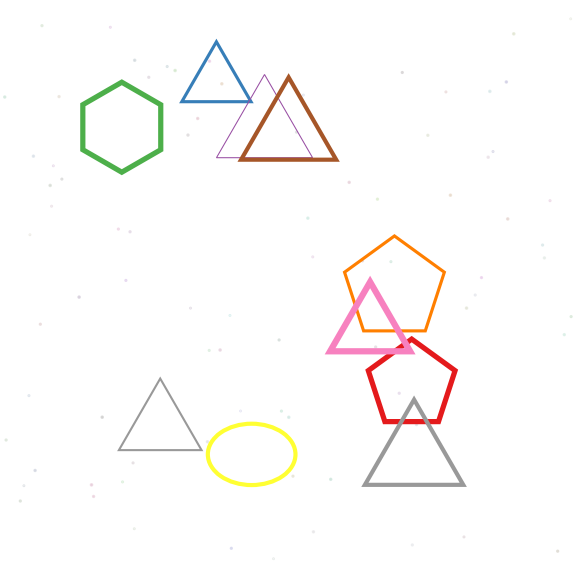[{"shape": "pentagon", "thickness": 2.5, "radius": 0.39, "center": [0.713, 0.333]}, {"shape": "triangle", "thickness": 1.5, "radius": 0.35, "center": [0.375, 0.858]}, {"shape": "hexagon", "thickness": 2.5, "radius": 0.39, "center": [0.211, 0.779]}, {"shape": "triangle", "thickness": 0.5, "radius": 0.48, "center": [0.458, 0.774]}, {"shape": "pentagon", "thickness": 1.5, "radius": 0.45, "center": [0.683, 0.5]}, {"shape": "oval", "thickness": 2, "radius": 0.38, "center": [0.436, 0.212]}, {"shape": "triangle", "thickness": 2, "radius": 0.48, "center": [0.5, 0.77]}, {"shape": "triangle", "thickness": 3, "radius": 0.4, "center": [0.641, 0.431]}, {"shape": "triangle", "thickness": 2, "radius": 0.49, "center": [0.717, 0.209]}, {"shape": "triangle", "thickness": 1, "radius": 0.41, "center": [0.277, 0.261]}]